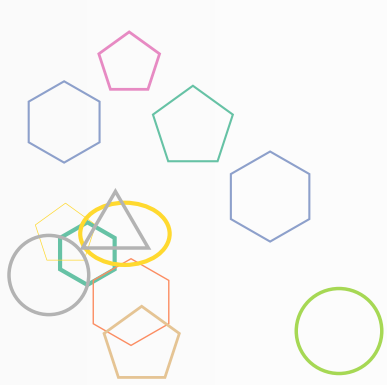[{"shape": "pentagon", "thickness": 1.5, "radius": 0.54, "center": [0.498, 0.669]}, {"shape": "hexagon", "thickness": 3, "radius": 0.41, "center": [0.225, 0.341]}, {"shape": "hexagon", "thickness": 1, "radius": 0.56, "center": [0.338, 0.215]}, {"shape": "hexagon", "thickness": 1.5, "radius": 0.58, "center": [0.697, 0.489]}, {"shape": "hexagon", "thickness": 1.5, "radius": 0.53, "center": [0.166, 0.683]}, {"shape": "pentagon", "thickness": 2, "radius": 0.41, "center": [0.333, 0.835]}, {"shape": "circle", "thickness": 2.5, "radius": 0.55, "center": [0.875, 0.14]}, {"shape": "oval", "thickness": 3, "radius": 0.58, "center": [0.322, 0.393]}, {"shape": "pentagon", "thickness": 0.5, "radius": 0.41, "center": [0.169, 0.39]}, {"shape": "pentagon", "thickness": 2, "radius": 0.51, "center": [0.366, 0.102]}, {"shape": "triangle", "thickness": 2.5, "radius": 0.49, "center": [0.298, 0.405]}, {"shape": "circle", "thickness": 2.5, "radius": 0.51, "center": [0.126, 0.286]}]